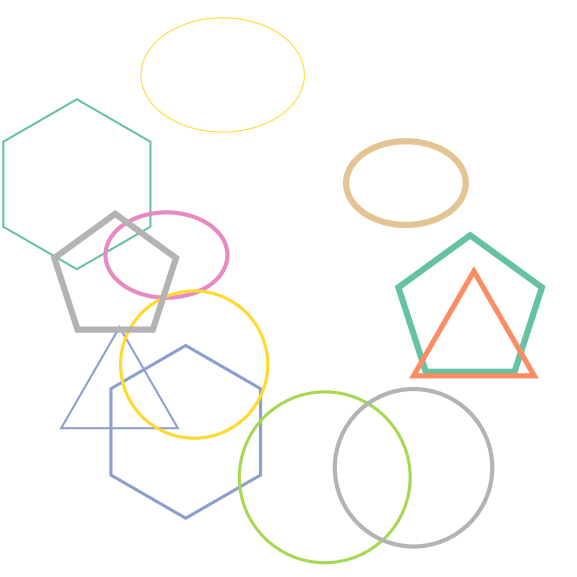[{"shape": "hexagon", "thickness": 1, "radius": 0.74, "center": [0.133, 0.68]}, {"shape": "pentagon", "thickness": 3, "radius": 0.65, "center": [0.814, 0.461]}, {"shape": "triangle", "thickness": 2.5, "radius": 0.6, "center": [0.821, 0.409]}, {"shape": "triangle", "thickness": 1, "radius": 0.58, "center": [0.207, 0.316]}, {"shape": "hexagon", "thickness": 1.5, "radius": 0.75, "center": [0.322, 0.251]}, {"shape": "oval", "thickness": 2, "radius": 0.53, "center": [0.288, 0.558]}, {"shape": "circle", "thickness": 1.5, "radius": 0.74, "center": [0.562, 0.173]}, {"shape": "circle", "thickness": 1.5, "radius": 0.64, "center": [0.336, 0.368]}, {"shape": "oval", "thickness": 0.5, "radius": 0.71, "center": [0.386, 0.869]}, {"shape": "oval", "thickness": 3, "radius": 0.52, "center": [0.703, 0.682]}, {"shape": "pentagon", "thickness": 3, "radius": 0.55, "center": [0.199, 0.518]}, {"shape": "circle", "thickness": 2, "radius": 0.68, "center": [0.716, 0.189]}]